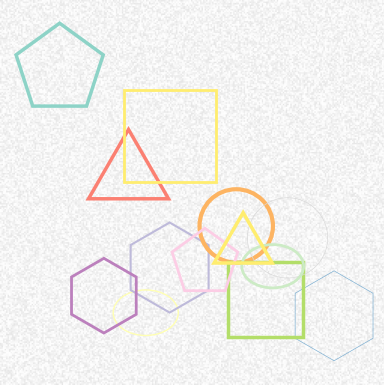[{"shape": "pentagon", "thickness": 2.5, "radius": 0.59, "center": [0.155, 0.821]}, {"shape": "oval", "thickness": 1, "radius": 0.42, "center": [0.379, 0.188]}, {"shape": "hexagon", "thickness": 1.5, "radius": 0.58, "center": [0.441, 0.305]}, {"shape": "triangle", "thickness": 2.5, "radius": 0.6, "center": [0.334, 0.544]}, {"shape": "hexagon", "thickness": 0.5, "radius": 0.58, "center": [0.868, 0.18]}, {"shape": "circle", "thickness": 3, "radius": 0.48, "center": [0.614, 0.413]}, {"shape": "square", "thickness": 2.5, "radius": 0.48, "center": [0.69, 0.223]}, {"shape": "pentagon", "thickness": 2, "radius": 0.45, "center": [0.532, 0.318]}, {"shape": "circle", "thickness": 0.5, "radius": 0.52, "center": [0.747, 0.382]}, {"shape": "hexagon", "thickness": 2, "radius": 0.49, "center": [0.27, 0.232]}, {"shape": "oval", "thickness": 2, "radius": 0.4, "center": [0.708, 0.308]}, {"shape": "square", "thickness": 2, "radius": 0.6, "center": [0.44, 0.647]}, {"shape": "triangle", "thickness": 2.5, "radius": 0.44, "center": [0.632, 0.36]}]